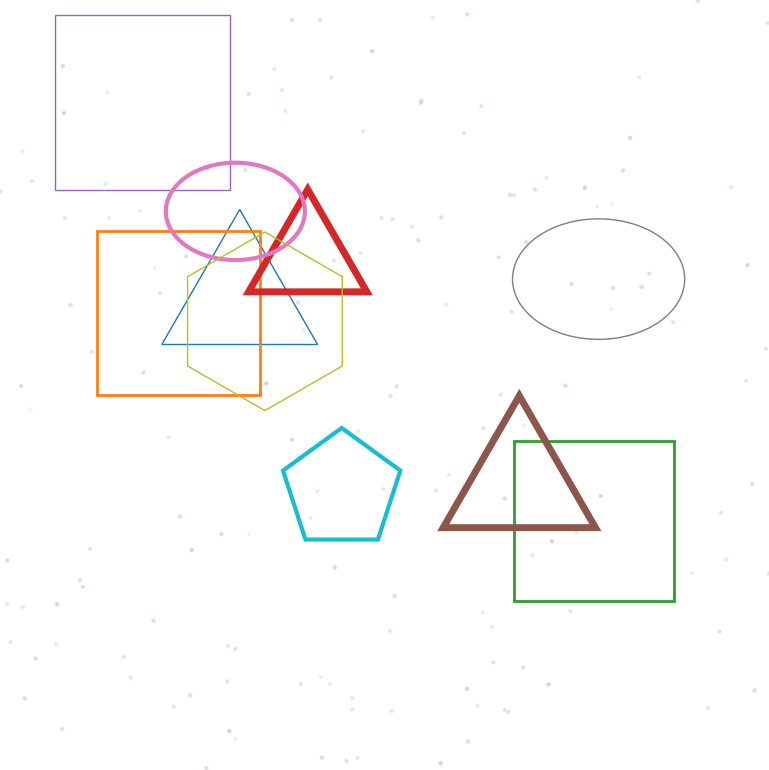[{"shape": "triangle", "thickness": 0.5, "radius": 0.58, "center": [0.311, 0.611]}, {"shape": "square", "thickness": 1, "radius": 0.53, "center": [0.232, 0.594]}, {"shape": "square", "thickness": 1, "radius": 0.52, "center": [0.771, 0.323]}, {"shape": "triangle", "thickness": 2.5, "radius": 0.44, "center": [0.4, 0.665]}, {"shape": "square", "thickness": 0.5, "radius": 0.57, "center": [0.185, 0.867]}, {"shape": "triangle", "thickness": 2.5, "radius": 0.57, "center": [0.674, 0.372]}, {"shape": "oval", "thickness": 1.5, "radius": 0.45, "center": [0.306, 0.725]}, {"shape": "oval", "thickness": 0.5, "radius": 0.56, "center": [0.777, 0.638]}, {"shape": "hexagon", "thickness": 0.5, "radius": 0.58, "center": [0.344, 0.583]}, {"shape": "pentagon", "thickness": 1.5, "radius": 0.4, "center": [0.444, 0.364]}]